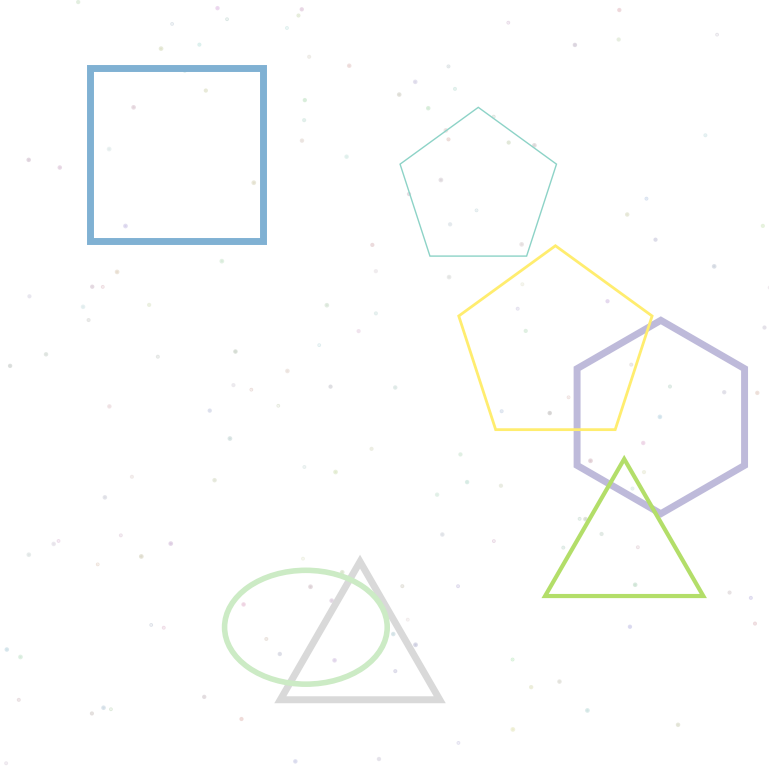[{"shape": "pentagon", "thickness": 0.5, "radius": 0.53, "center": [0.621, 0.754]}, {"shape": "hexagon", "thickness": 2.5, "radius": 0.63, "center": [0.858, 0.458]}, {"shape": "square", "thickness": 2.5, "radius": 0.56, "center": [0.229, 0.8]}, {"shape": "triangle", "thickness": 1.5, "radius": 0.59, "center": [0.811, 0.285]}, {"shape": "triangle", "thickness": 2.5, "radius": 0.6, "center": [0.468, 0.151]}, {"shape": "oval", "thickness": 2, "radius": 0.53, "center": [0.397, 0.185]}, {"shape": "pentagon", "thickness": 1, "radius": 0.66, "center": [0.721, 0.549]}]